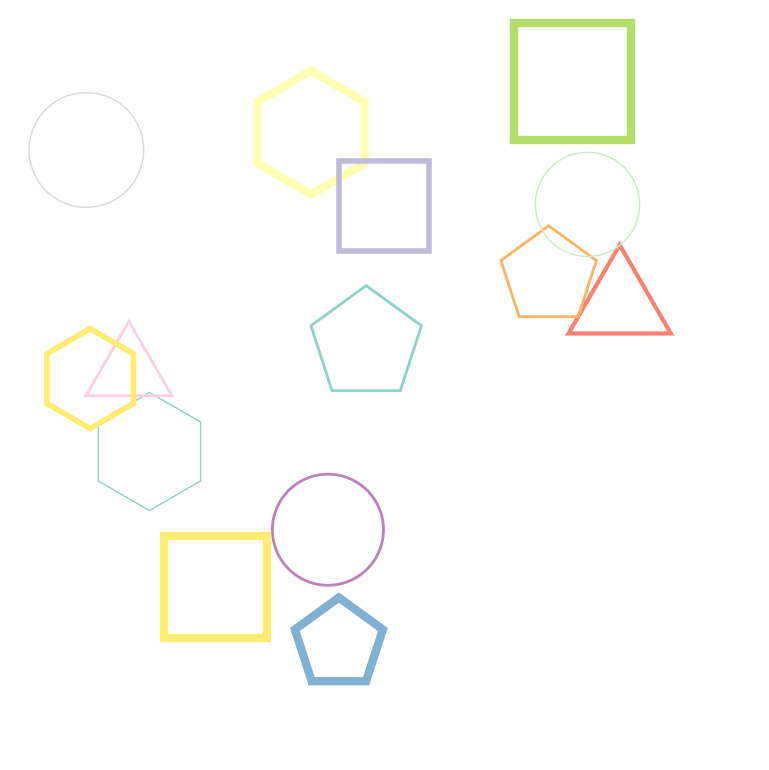[{"shape": "pentagon", "thickness": 1, "radius": 0.38, "center": [0.476, 0.554]}, {"shape": "hexagon", "thickness": 0.5, "radius": 0.38, "center": [0.194, 0.414]}, {"shape": "hexagon", "thickness": 3, "radius": 0.4, "center": [0.404, 0.828]}, {"shape": "square", "thickness": 2, "radius": 0.29, "center": [0.498, 0.732]}, {"shape": "triangle", "thickness": 1.5, "radius": 0.38, "center": [0.805, 0.605]}, {"shape": "pentagon", "thickness": 3, "radius": 0.3, "center": [0.44, 0.164]}, {"shape": "pentagon", "thickness": 1, "radius": 0.33, "center": [0.713, 0.641]}, {"shape": "square", "thickness": 3, "radius": 0.38, "center": [0.743, 0.894]}, {"shape": "triangle", "thickness": 1, "radius": 0.32, "center": [0.167, 0.518]}, {"shape": "circle", "thickness": 0.5, "radius": 0.37, "center": [0.112, 0.805]}, {"shape": "circle", "thickness": 1, "radius": 0.36, "center": [0.426, 0.312]}, {"shape": "circle", "thickness": 0.5, "radius": 0.34, "center": [0.763, 0.735]}, {"shape": "hexagon", "thickness": 2, "radius": 0.32, "center": [0.117, 0.508]}, {"shape": "square", "thickness": 3, "radius": 0.33, "center": [0.28, 0.238]}]